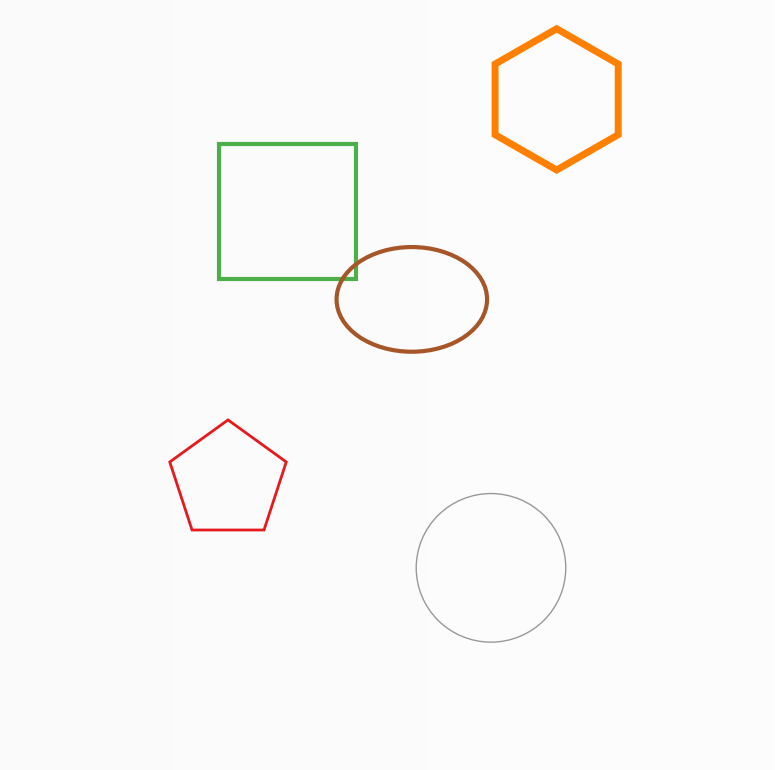[{"shape": "pentagon", "thickness": 1, "radius": 0.4, "center": [0.294, 0.376]}, {"shape": "square", "thickness": 1.5, "radius": 0.44, "center": [0.371, 0.725]}, {"shape": "hexagon", "thickness": 2.5, "radius": 0.46, "center": [0.718, 0.871]}, {"shape": "oval", "thickness": 1.5, "radius": 0.49, "center": [0.531, 0.611]}, {"shape": "circle", "thickness": 0.5, "radius": 0.48, "center": [0.634, 0.263]}]